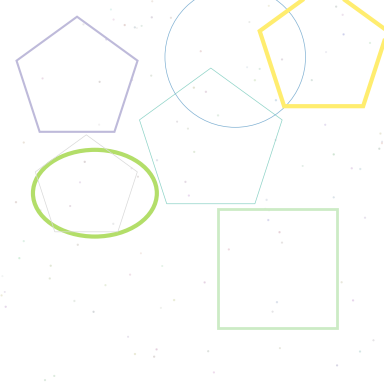[{"shape": "pentagon", "thickness": 0.5, "radius": 0.97, "center": [0.548, 0.628]}, {"shape": "pentagon", "thickness": 1.5, "radius": 0.83, "center": [0.2, 0.791]}, {"shape": "circle", "thickness": 0.5, "radius": 0.91, "center": [0.611, 0.852]}, {"shape": "oval", "thickness": 3, "radius": 0.8, "center": [0.246, 0.498]}, {"shape": "pentagon", "thickness": 0.5, "radius": 0.7, "center": [0.224, 0.511]}, {"shape": "square", "thickness": 2, "radius": 0.77, "center": [0.72, 0.303]}, {"shape": "pentagon", "thickness": 3, "radius": 0.87, "center": [0.841, 0.865]}]